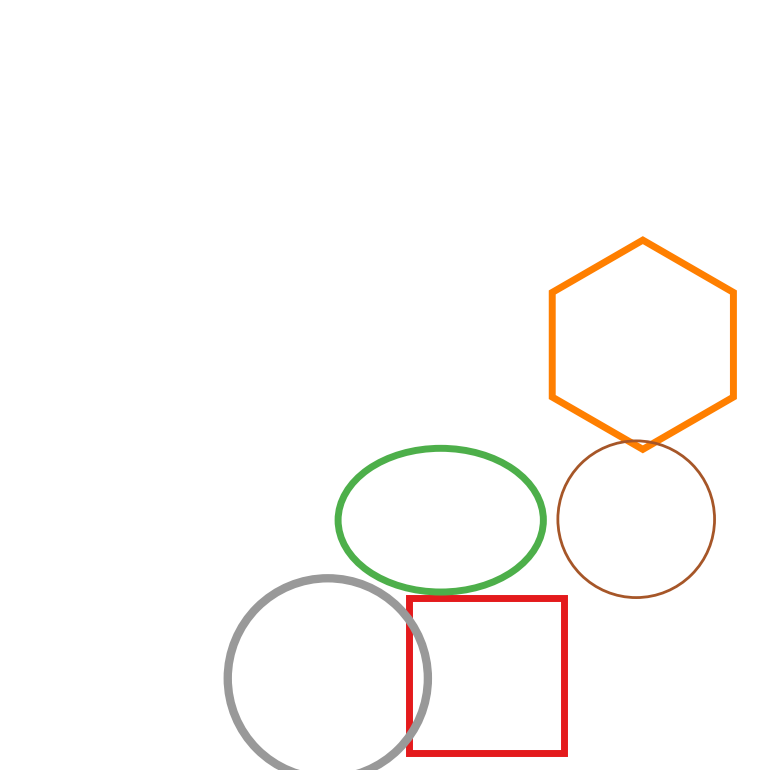[{"shape": "square", "thickness": 2.5, "radius": 0.5, "center": [0.632, 0.122]}, {"shape": "oval", "thickness": 2.5, "radius": 0.67, "center": [0.572, 0.324]}, {"shape": "hexagon", "thickness": 2.5, "radius": 0.68, "center": [0.835, 0.552]}, {"shape": "circle", "thickness": 1, "radius": 0.51, "center": [0.826, 0.326]}, {"shape": "circle", "thickness": 3, "radius": 0.65, "center": [0.426, 0.119]}]